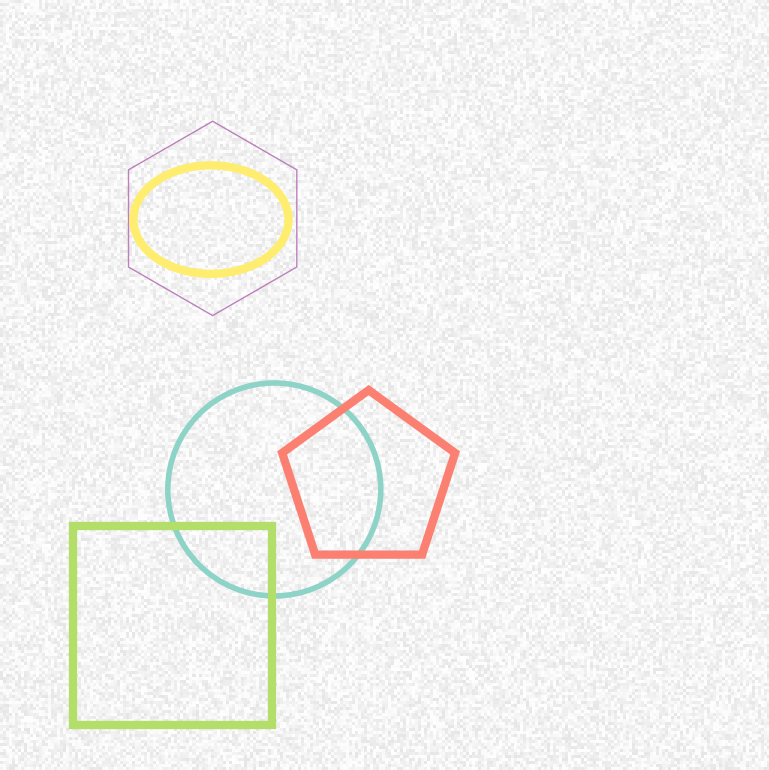[{"shape": "circle", "thickness": 2, "radius": 0.69, "center": [0.356, 0.364]}, {"shape": "pentagon", "thickness": 3, "radius": 0.59, "center": [0.479, 0.375]}, {"shape": "square", "thickness": 3, "radius": 0.64, "center": [0.224, 0.188]}, {"shape": "hexagon", "thickness": 0.5, "radius": 0.63, "center": [0.276, 0.716]}, {"shape": "oval", "thickness": 3, "radius": 0.5, "center": [0.274, 0.715]}]